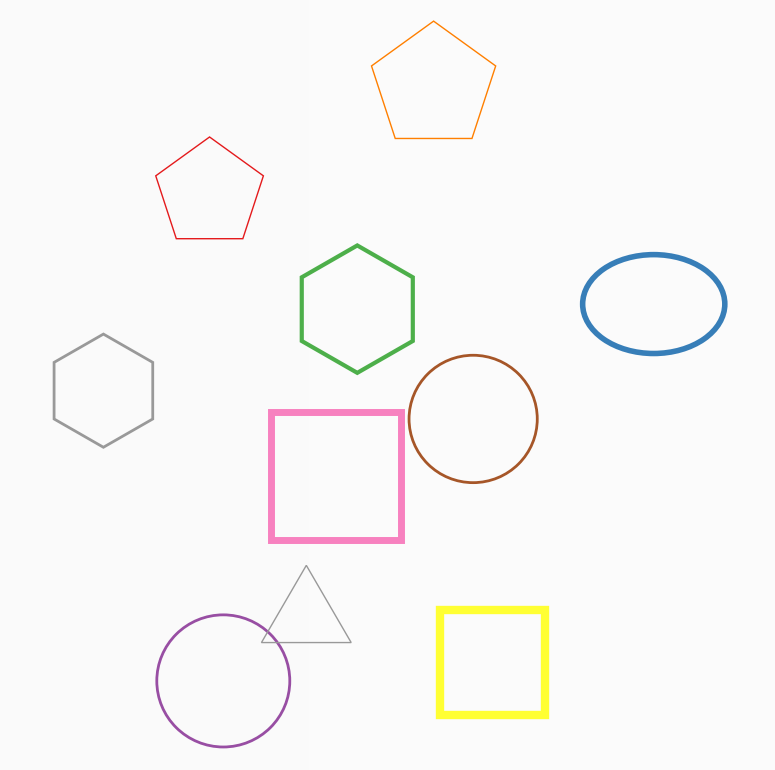[{"shape": "pentagon", "thickness": 0.5, "radius": 0.37, "center": [0.27, 0.749]}, {"shape": "oval", "thickness": 2, "radius": 0.46, "center": [0.844, 0.605]}, {"shape": "hexagon", "thickness": 1.5, "radius": 0.41, "center": [0.461, 0.599]}, {"shape": "circle", "thickness": 1, "radius": 0.43, "center": [0.288, 0.116]}, {"shape": "pentagon", "thickness": 0.5, "radius": 0.42, "center": [0.559, 0.888]}, {"shape": "square", "thickness": 3, "radius": 0.34, "center": [0.635, 0.14]}, {"shape": "circle", "thickness": 1, "radius": 0.41, "center": [0.611, 0.456]}, {"shape": "square", "thickness": 2.5, "radius": 0.42, "center": [0.433, 0.382]}, {"shape": "hexagon", "thickness": 1, "radius": 0.37, "center": [0.133, 0.493]}, {"shape": "triangle", "thickness": 0.5, "radius": 0.33, "center": [0.395, 0.199]}]